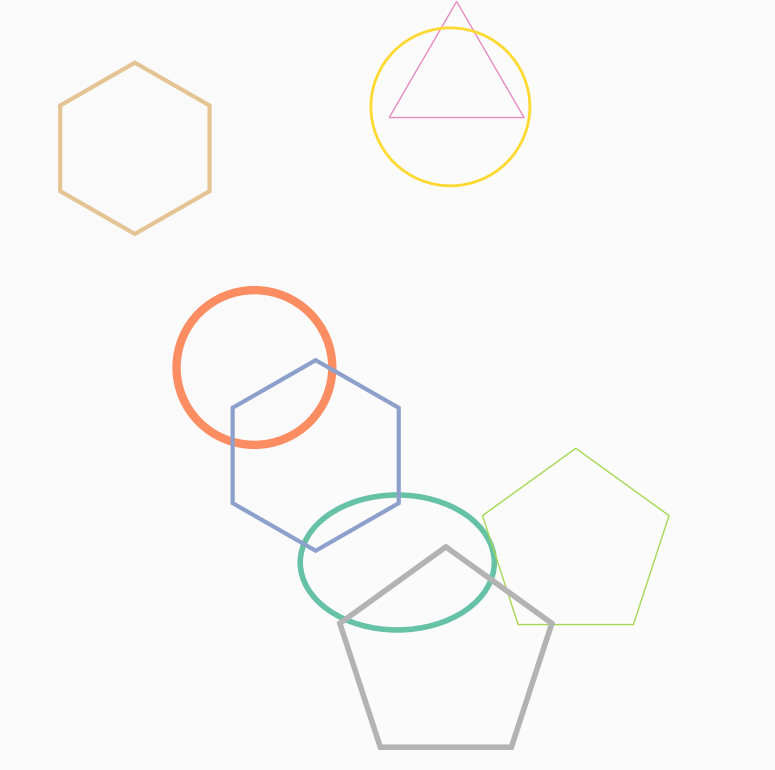[{"shape": "oval", "thickness": 2, "radius": 0.63, "center": [0.513, 0.27]}, {"shape": "circle", "thickness": 3, "radius": 0.5, "center": [0.328, 0.523]}, {"shape": "hexagon", "thickness": 1.5, "radius": 0.62, "center": [0.407, 0.408]}, {"shape": "triangle", "thickness": 0.5, "radius": 0.5, "center": [0.589, 0.898]}, {"shape": "pentagon", "thickness": 0.5, "radius": 0.63, "center": [0.743, 0.291]}, {"shape": "circle", "thickness": 1, "radius": 0.51, "center": [0.581, 0.861]}, {"shape": "hexagon", "thickness": 1.5, "radius": 0.56, "center": [0.174, 0.807]}, {"shape": "pentagon", "thickness": 2, "radius": 0.72, "center": [0.575, 0.146]}]